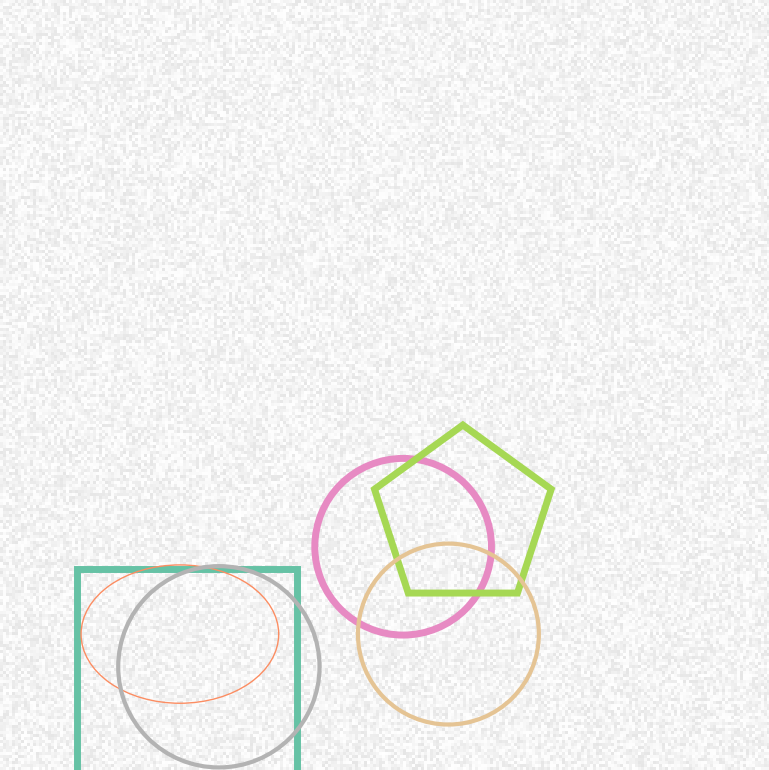[{"shape": "square", "thickness": 2.5, "radius": 0.71, "center": [0.243, 0.118]}, {"shape": "oval", "thickness": 0.5, "radius": 0.64, "center": [0.234, 0.177]}, {"shape": "circle", "thickness": 2.5, "radius": 0.57, "center": [0.524, 0.29]}, {"shape": "pentagon", "thickness": 2.5, "radius": 0.6, "center": [0.601, 0.327]}, {"shape": "circle", "thickness": 1.5, "radius": 0.59, "center": [0.582, 0.177]}, {"shape": "circle", "thickness": 1.5, "radius": 0.65, "center": [0.284, 0.134]}]